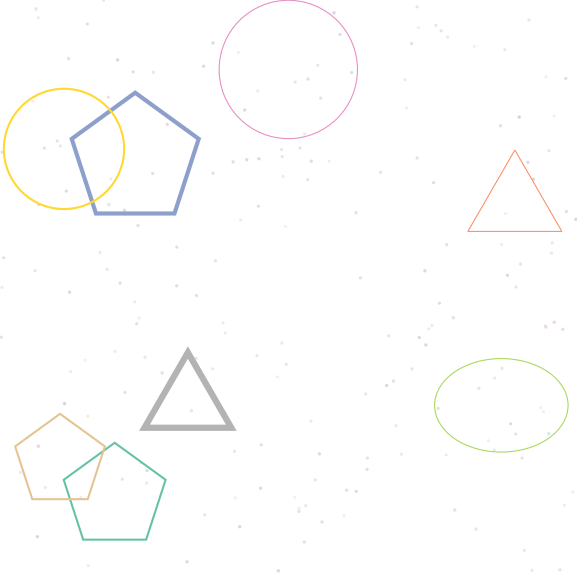[{"shape": "pentagon", "thickness": 1, "radius": 0.46, "center": [0.199, 0.14]}, {"shape": "triangle", "thickness": 0.5, "radius": 0.47, "center": [0.892, 0.645]}, {"shape": "pentagon", "thickness": 2, "radius": 0.58, "center": [0.234, 0.723]}, {"shape": "circle", "thickness": 0.5, "radius": 0.6, "center": [0.499, 0.879]}, {"shape": "oval", "thickness": 0.5, "radius": 0.58, "center": [0.868, 0.297]}, {"shape": "circle", "thickness": 1, "radius": 0.52, "center": [0.111, 0.741]}, {"shape": "pentagon", "thickness": 1, "radius": 0.41, "center": [0.104, 0.201]}, {"shape": "triangle", "thickness": 3, "radius": 0.43, "center": [0.325, 0.302]}]